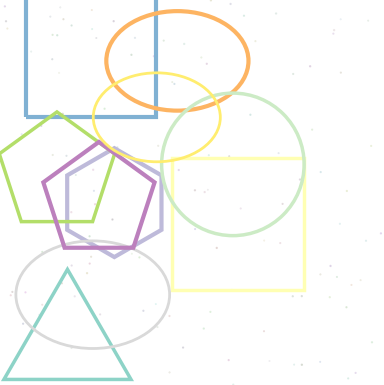[{"shape": "triangle", "thickness": 2.5, "radius": 0.95, "center": [0.175, 0.11]}, {"shape": "square", "thickness": 2.5, "radius": 0.86, "center": [0.619, 0.418]}, {"shape": "hexagon", "thickness": 3, "radius": 0.71, "center": [0.297, 0.474]}, {"shape": "square", "thickness": 3, "radius": 0.84, "center": [0.236, 0.865]}, {"shape": "oval", "thickness": 3, "radius": 0.92, "center": [0.461, 0.842]}, {"shape": "pentagon", "thickness": 2.5, "radius": 0.79, "center": [0.148, 0.552]}, {"shape": "oval", "thickness": 2, "radius": 1.0, "center": [0.241, 0.235]}, {"shape": "pentagon", "thickness": 3, "radius": 0.76, "center": [0.257, 0.479]}, {"shape": "circle", "thickness": 2.5, "radius": 0.93, "center": [0.605, 0.573]}, {"shape": "oval", "thickness": 2, "radius": 0.83, "center": [0.407, 0.695]}]